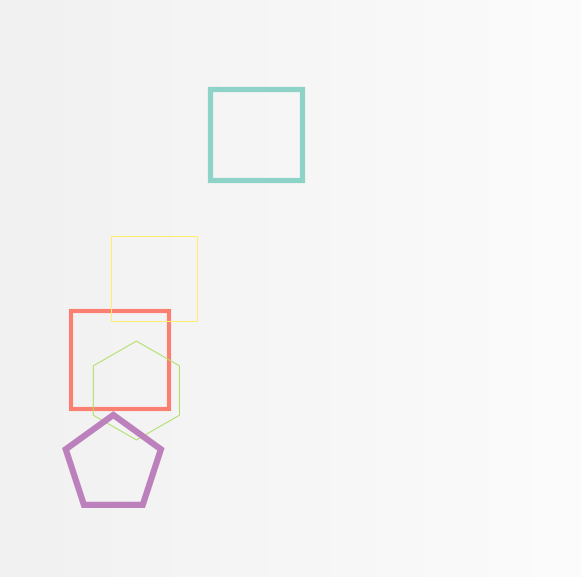[{"shape": "square", "thickness": 2.5, "radius": 0.39, "center": [0.441, 0.766]}, {"shape": "square", "thickness": 2, "radius": 0.42, "center": [0.207, 0.376]}, {"shape": "hexagon", "thickness": 0.5, "radius": 0.43, "center": [0.235, 0.323]}, {"shape": "pentagon", "thickness": 3, "radius": 0.43, "center": [0.195, 0.195]}, {"shape": "square", "thickness": 0.5, "radius": 0.37, "center": [0.265, 0.517]}]